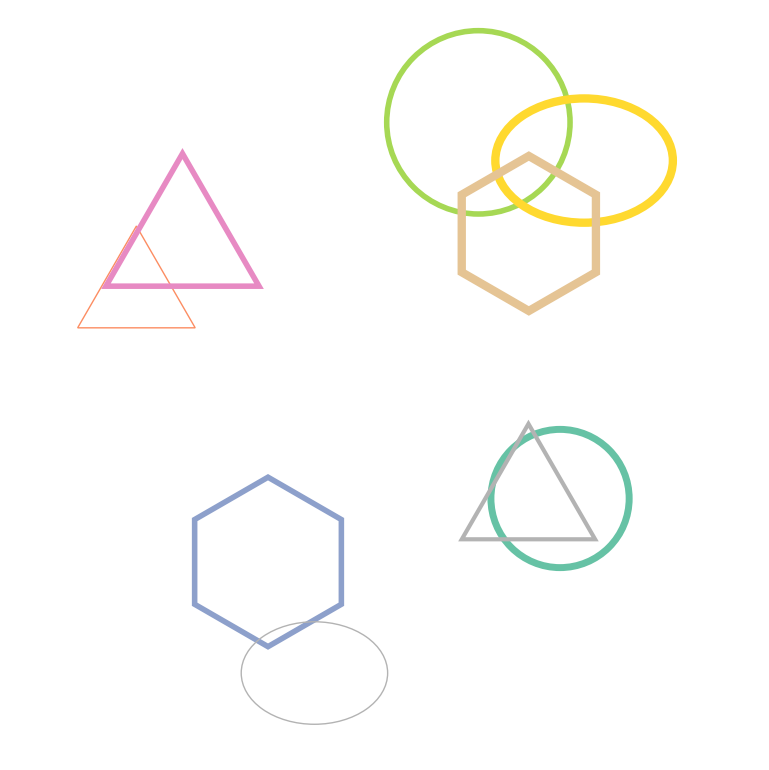[{"shape": "circle", "thickness": 2.5, "radius": 0.45, "center": [0.727, 0.353]}, {"shape": "triangle", "thickness": 0.5, "radius": 0.44, "center": [0.177, 0.618]}, {"shape": "hexagon", "thickness": 2, "radius": 0.55, "center": [0.348, 0.27]}, {"shape": "triangle", "thickness": 2, "radius": 0.57, "center": [0.237, 0.686]}, {"shape": "circle", "thickness": 2, "radius": 0.6, "center": [0.621, 0.841]}, {"shape": "oval", "thickness": 3, "radius": 0.58, "center": [0.759, 0.791]}, {"shape": "hexagon", "thickness": 3, "radius": 0.5, "center": [0.687, 0.697]}, {"shape": "oval", "thickness": 0.5, "radius": 0.48, "center": [0.408, 0.126]}, {"shape": "triangle", "thickness": 1.5, "radius": 0.5, "center": [0.686, 0.35]}]